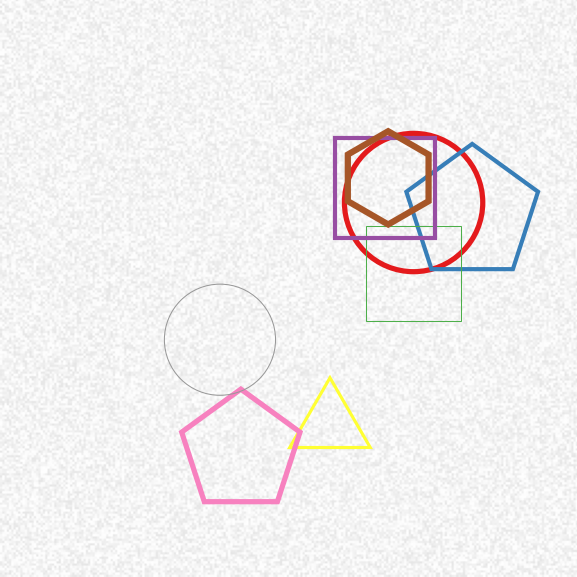[{"shape": "circle", "thickness": 2.5, "radius": 0.6, "center": [0.716, 0.648]}, {"shape": "pentagon", "thickness": 2, "radius": 0.6, "center": [0.818, 0.63]}, {"shape": "square", "thickness": 0.5, "radius": 0.41, "center": [0.715, 0.526]}, {"shape": "square", "thickness": 2, "radius": 0.43, "center": [0.667, 0.673]}, {"shape": "triangle", "thickness": 1.5, "radius": 0.4, "center": [0.571, 0.264]}, {"shape": "hexagon", "thickness": 3, "radius": 0.4, "center": [0.672, 0.691]}, {"shape": "pentagon", "thickness": 2.5, "radius": 0.54, "center": [0.417, 0.218]}, {"shape": "circle", "thickness": 0.5, "radius": 0.48, "center": [0.381, 0.411]}]